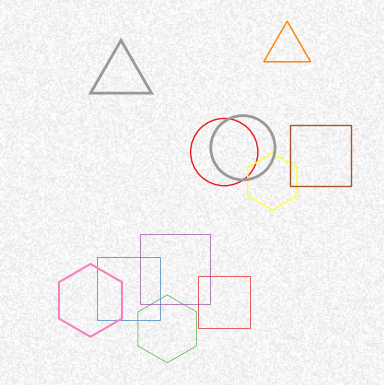[{"shape": "circle", "thickness": 1, "radius": 0.44, "center": [0.582, 0.605]}, {"shape": "square", "thickness": 0.5, "radius": 0.34, "center": [0.581, 0.215]}, {"shape": "square", "thickness": 0.5, "radius": 0.41, "center": [0.333, 0.251]}, {"shape": "hexagon", "thickness": 0.5, "radius": 0.44, "center": [0.434, 0.146]}, {"shape": "square", "thickness": 0.5, "radius": 0.45, "center": [0.454, 0.301]}, {"shape": "triangle", "thickness": 1, "radius": 0.35, "center": [0.746, 0.875]}, {"shape": "hexagon", "thickness": 1, "radius": 0.37, "center": [0.707, 0.528]}, {"shape": "square", "thickness": 1, "radius": 0.4, "center": [0.833, 0.596]}, {"shape": "hexagon", "thickness": 1.5, "radius": 0.47, "center": [0.235, 0.22]}, {"shape": "triangle", "thickness": 2, "radius": 0.46, "center": [0.314, 0.804]}, {"shape": "circle", "thickness": 2, "radius": 0.42, "center": [0.631, 0.616]}]